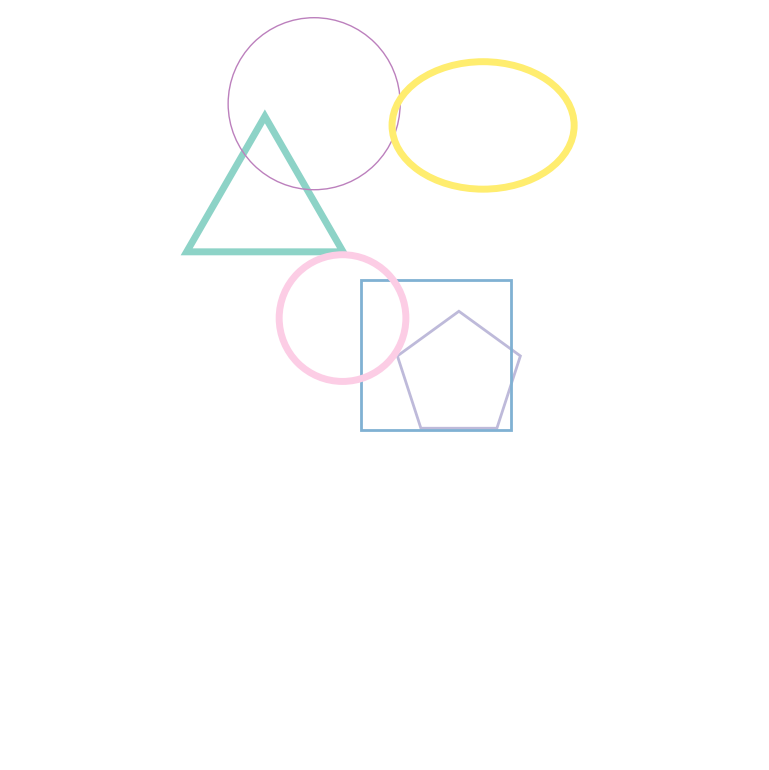[{"shape": "triangle", "thickness": 2.5, "radius": 0.59, "center": [0.344, 0.732]}, {"shape": "pentagon", "thickness": 1, "radius": 0.42, "center": [0.596, 0.512]}, {"shape": "square", "thickness": 1, "radius": 0.49, "center": [0.567, 0.54]}, {"shape": "circle", "thickness": 2.5, "radius": 0.41, "center": [0.445, 0.587]}, {"shape": "circle", "thickness": 0.5, "radius": 0.56, "center": [0.408, 0.865]}, {"shape": "oval", "thickness": 2.5, "radius": 0.59, "center": [0.627, 0.837]}]